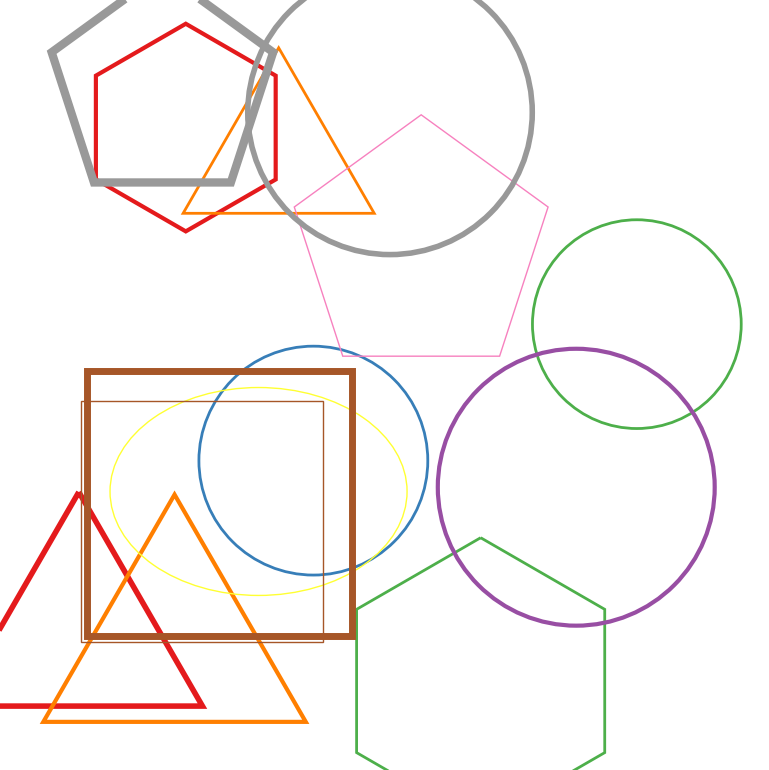[{"shape": "hexagon", "thickness": 1.5, "radius": 0.67, "center": [0.241, 0.834]}, {"shape": "triangle", "thickness": 2, "radius": 0.93, "center": [0.102, 0.176]}, {"shape": "circle", "thickness": 1, "radius": 0.74, "center": [0.407, 0.402]}, {"shape": "hexagon", "thickness": 1, "radius": 0.93, "center": [0.624, 0.116]}, {"shape": "circle", "thickness": 1, "radius": 0.68, "center": [0.827, 0.579]}, {"shape": "circle", "thickness": 1.5, "radius": 0.9, "center": [0.748, 0.367]}, {"shape": "triangle", "thickness": 1, "radius": 0.72, "center": [0.362, 0.795]}, {"shape": "triangle", "thickness": 1.5, "radius": 0.98, "center": [0.227, 0.161]}, {"shape": "oval", "thickness": 0.5, "radius": 0.96, "center": [0.336, 0.362]}, {"shape": "square", "thickness": 0.5, "radius": 0.78, "center": [0.262, 0.322]}, {"shape": "square", "thickness": 2.5, "radius": 0.86, "center": [0.285, 0.347]}, {"shape": "pentagon", "thickness": 0.5, "radius": 0.87, "center": [0.547, 0.678]}, {"shape": "circle", "thickness": 2, "radius": 0.92, "center": [0.507, 0.854]}, {"shape": "pentagon", "thickness": 3, "radius": 0.76, "center": [0.211, 0.885]}]